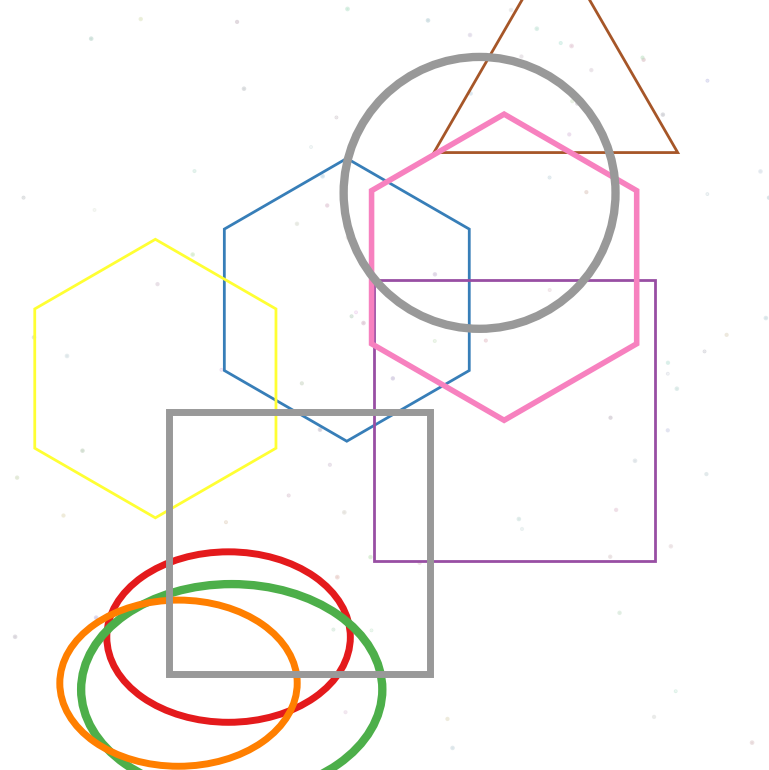[{"shape": "oval", "thickness": 2.5, "radius": 0.79, "center": [0.297, 0.173]}, {"shape": "hexagon", "thickness": 1, "radius": 0.92, "center": [0.45, 0.611]}, {"shape": "oval", "thickness": 3, "radius": 0.98, "center": [0.301, 0.105]}, {"shape": "square", "thickness": 1, "radius": 0.91, "center": [0.668, 0.454]}, {"shape": "oval", "thickness": 2.5, "radius": 0.77, "center": [0.232, 0.113]}, {"shape": "hexagon", "thickness": 1, "radius": 0.9, "center": [0.202, 0.508]}, {"shape": "triangle", "thickness": 1, "radius": 0.91, "center": [0.722, 0.893]}, {"shape": "hexagon", "thickness": 2, "radius": 0.99, "center": [0.655, 0.653]}, {"shape": "circle", "thickness": 3, "radius": 0.88, "center": [0.623, 0.75]}, {"shape": "square", "thickness": 2.5, "radius": 0.85, "center": [0.389, 0.295]}]